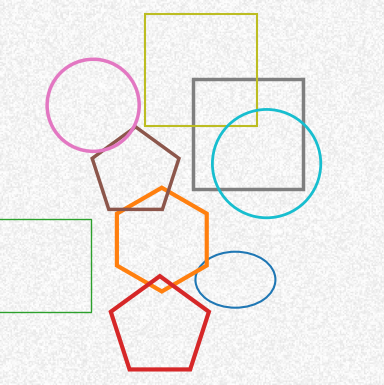[{"shape": "oval", "thickness": 1.5, "radius": 0.52, "center": [0.611, 0.273]}, {"shape": "hexagon", "thickness": 3, "radius": 0.67, "center": [0.42, 0.378]}, {"shape": "square", "thickness": 1, "radius": 0.61, "center": [0.114, 0.31]}, {"shape": "pentagon", "thickness": 3, "radius": 0.67, "center": [0.415, 0.149]}, {"shape": "pentagon", "thickness": 2.5, "radius": 0.59, "center": [0.352, 0.552]}, {"shape": "circle", "thickness": 2.5, "radius": 0.6, "center": [0.242, 0.727]}, {"shape": "square", "thickness": 2.5, "radius": 0.71, "center": [0.645, 0.652]}, {"shape": "square", "thickness": 1.5, "radius": 0.73, "center": [0.523, 0.819]}, {"shape": "circle", "thickness": 2, "radius": 0.7, "center": [0.692, 0.575]}]